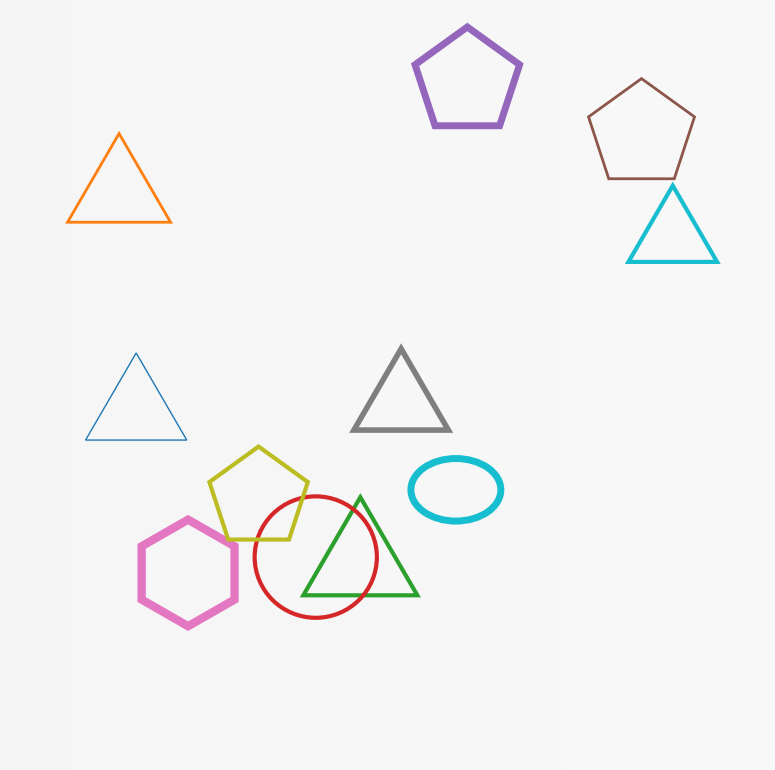[{"shape": "triangle", "thickness": 0.5, "radius": 0.38, "center": [0.176, 0.466]}, {"shape": "triangle", "thickness": 1, "radius": 0.38, "center": [0.154, 0.75]}, {"shape": "triangle", "thickness": 1.5, "radius": 0.42, "center": [0.465, 0.269]}, {"shape": "circle", "thickness": 1.5, "radius": 0.39, "center": [0.407, 0.277]}, {"shape": "pentagon", "thickness": 2.5, "radius": 0.35, "center": [0.603, 0.894]}, {"shape": "pentagon", "thickness": 1, "radius": 0.36, "center": [0.828, 0.826]}, {"shape": "hexagon", "thickness": 3, "radius": 0.35, "center": [0.243, 0.256]}, {"shape": "triangle", "thickness": 2, "radius": 0.35, "center": [0.518, 0.477]}, {"shape": "pentagon", "thickness": 1.5, "radius": 0.33, "center": [0.334, 0.353]}, {"shape": "triangle", "thickness": 1.5, "radius": 0.33, "center": [0.868, 0.693]}, {"shape": "oval", "thickness": 2.5, "radius": 0.29, "center": [0.588, 0.364]}]